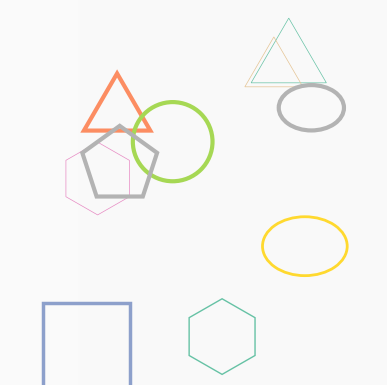[{"shape": "hexagon", "thickness": 1, "radius": 0.49, "center": [0.573, 0.126]}, {"shape": "triangle", "thickness": 0.5, "radius": 0.56, "center": [0.745, 0.841]}, {"shape": "triangle", "thickness": 3, "radius": 0.49, "center": [0.302, 0.71]}, {"shape": "square", "thickness": 2.5, "radius": 0.56, "center": [0.224, 0.1]}, {"shape": "hexagon", "thickness": 0.5, "radius": 0.47, "center": [0.252, 0.536]}, {"shape": "circle", "thickness": 3, "radius": 0.51, "center": [0.446, 0.632]}, {"shape": "oval", "thickness": 2, "radius": 0.55, "center": [0.787, 0.361]}, {"shape": "triangle", "thickness": 0.5, "radius": 0.43, "center": [0.707, 0.818]}, {"shape": "oval", "thickness": 3, "radius": 0.42, "center": [0.804, 0.72]}, {"shape": "pentagon", "thickness": 3, "radius": 0.51, "center": [0.309, 0.572]}]